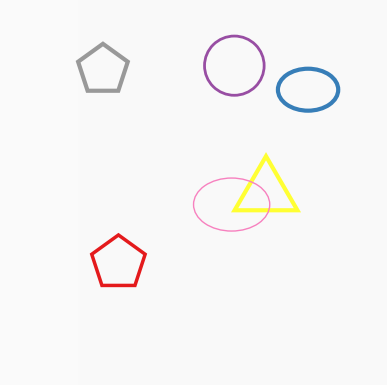[{"shape": "pentagon", "thickness": 2.5, "radius": 0.36, "center": [0.306, 0.317]}, {"shape": "oval", "thickness": 3, "radius": 0.39, "center": [0.795, 0.767]}, {"shape": "circle", "thickness": 2, "radius": 0.38, "center": [0.605, 0.829]}, {"shape": "triangle", "thickness": 3, "radius": 0.47, "center": [0.686, 0.501]}, {"shape": "oval", "thickness": 1, "radius": 0.49, "center": [0.598, 0.469]}, {"shape": "pentagon", "thickness": 3, "radius": 0.34, "center": [0.266, 0.819]}]